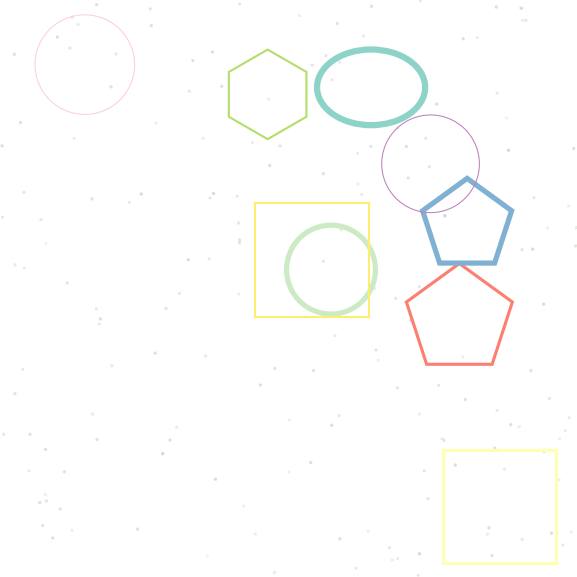[{"shape": "oval", "thickness": 3, "radius": 0.47, "center": [0.643, 0.848]}, {"shape": "square", "thickness": 1.5, "radius": 0.49, "center": [0.865, 0.122]}, {"shape": "pentagon", "thickness": 1.5, "radius": 0.48, "center": [0.795, 0.446]}, {"shape": "pentagon", "thickness": 2.5, "radius": 0.41, "center": [0.809, 0.609]}, {"shape": "hexagon", "thickness": 1, "radius": 0.39, "center": [0.463, 0.836]}, {"shape": "circle", "thickness": 0.5, "radius": 0.43, "center": [0.147, 0.887]}, {"shape": "circle", "thickness": 0.5, "radius": 0.42, "center": [0.746, 0.716]}, {"shape": "circle", "thickness": 2.5, "radius": 0.38, "center": [0.573, 0.532]}, {"shape": "square", "thickness": 1, "radius": 0.49, "center": [0.541, 0.549]}]